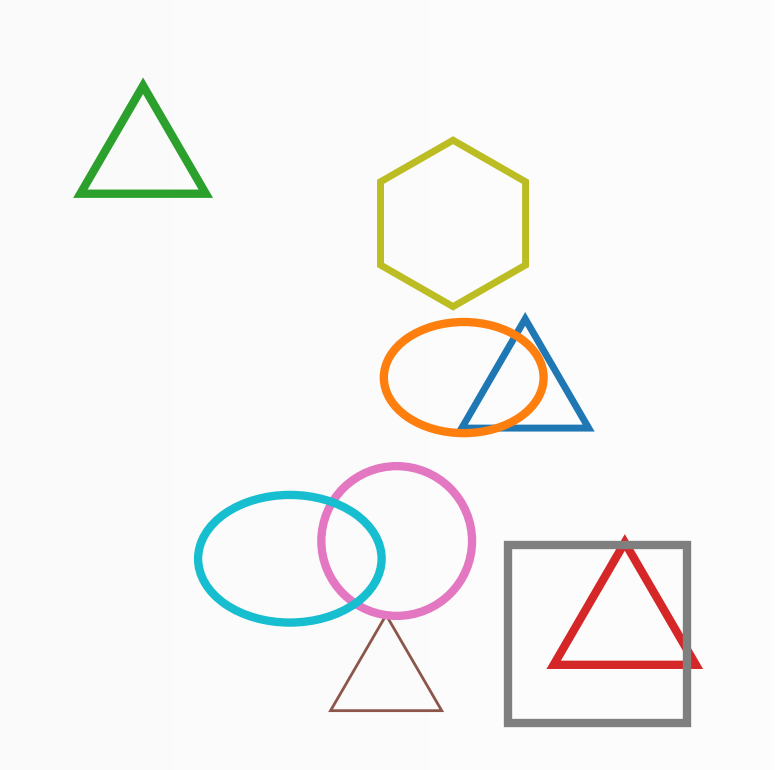[{"shape": "triangle", "thickness": 2.5, "radius": 0.47, "center": [0.678, 0.491]}, {"shape": "oval", "thickness": 3, "radius": 0.52, "center": [0.598, 0.51]}, {"shape": "triangle", "thickness": 3, "radius": 0.47, "center": [0.185, 0.795]}, {"shape": "triangle", "thickness": 3, "radius": 0.53, "center": [0.806, 0.19]}, {"shape": "triangle", "thickness": 1, "radius": 0.41, "center": [0.498, 0.118]}, {"shape": "circle", "thickness": 3, "radius": 0.49, "center": [0.512, 0.297]}, {"shape": "square", "thickness": 3, "radius": 0.58, "center": [0.771, 0.177]}, {"shape": "hexagon", "thickness": 2.5, "radius": 0.54, "center": [0.585, 0.71]}, {"shape": "oval", "thickness": 3, "radius": 0.59, "center": [0.374, 0.274]}]